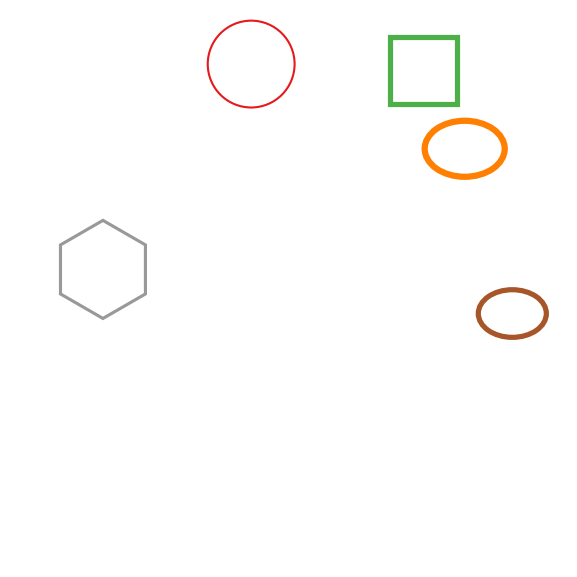[{"shape": "circle", "thickness": 1, "radius": 0.38, "center": [0.435, 0.888]}, {"shape": "square", "thickness": 2.5, "radius": 0.29, "center": [0.733, 0.877]}, {"shape": "oval", "thickness": 3, "radius": 0.35, "center": [0.805, 0.742]}, {"shape": "oval", "thickness": 2.5, "radius": 0.29, "center": [0.887, 0.456]}, {"shape": "hexagon", "thickness": 1.5, "radius": 0.42, "center": [0.178, 0.533]}]